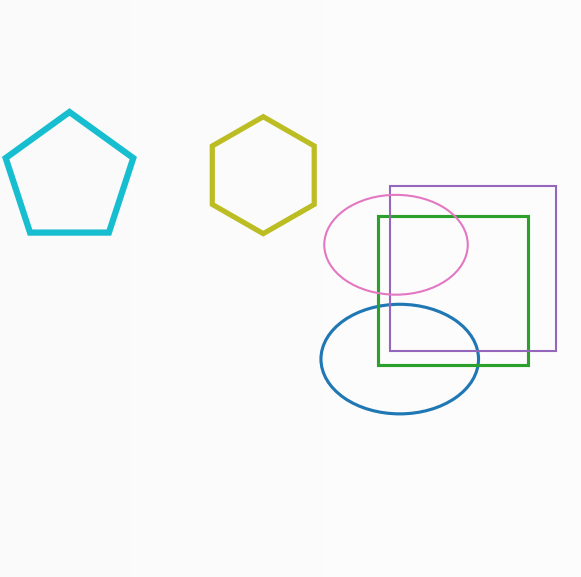[{"shape": "oval", "thickness": 1.5, "radius": 0.68, "center": [0.688, 0.377]}, {"shape": "square", "thickness": 1.5, "radius": 0.64, "center": [0.78, 0.497]}, {"shape": "square", "thickness": 1, "radius": 0.71, "center": [0.813, 0.534]}, {"shape": "oval", "thickness": 1, "radius": 0.62, "center": [0.681, 0.575]}, {"shape": "hexagon", "thickness": 2.5, "radius": 0.51, "center": [0.453, 0.696]}, {"shape": "pentagon", "thickness": 3, "radius": 0.58, "center": [0.12, 0.69]}]